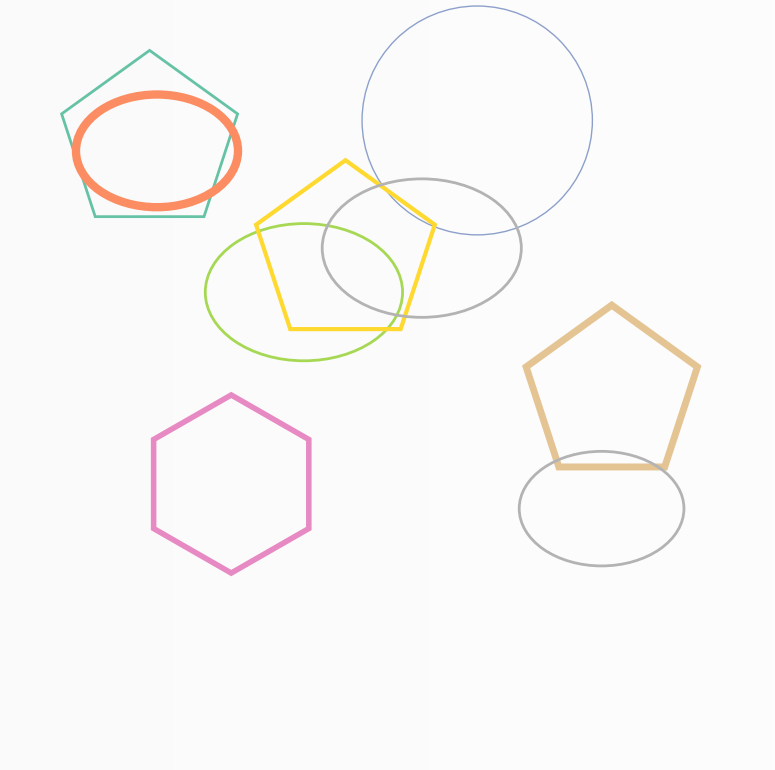[{"shape": "pentagon", "thickness": 1, "radius": 0.6, "center": [0.193, 0.815]}, {"shape": "oval", "thickness": 3, "radius": 0.52, "center": [0.203, 0.804]}, {"shape": "circle", "thickness": 0.5, "radius": 0.74, "center": [0.616, 0.844]}, {"shape": "hexagon", "thickness": 2, "radius": 0.58, "center": [0.298, 0.371]}, {"shape": "oval", "thickness": 1, "radius": 0.64, "center": [0.392, 0.621]}, {"shape": "pentagon", "thickness": 1.5, "radius": 0.61, "center": [0.446, 0.671]}, {"shape": "pentagon", "thickness": 2.5, "radius": 0.58, "center": [0.789, 0.488]}, {"shape": "oval", "thickness": 1, "radius": 0.53, "center": [0.776, 0.339]}, {"shape": "oval", "thickness": 1, "radius": 0.64, "center": [0.544, 0.678]}]